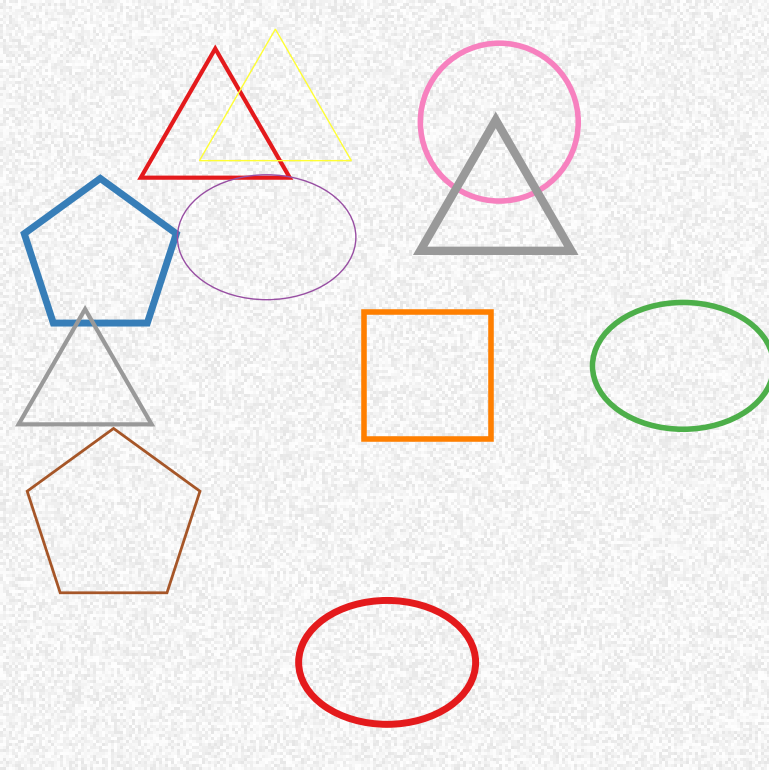[{"shape": "triangle", "thickness": 1.5, "radius": 0.56, "center": [0.28, 0.825]}, {"shape": "oval", "thickness": 2.5, "radius": 0.57, "center": [0.503, 0.14]}, {"shape": "pentagon", "thickness": 2.5, "radius": 0.52, "center": [0.13, 0.664]}, {"shape": "oval", "thickness": 2, "radius": 0.59, "center": [0.887, 0.525]}, {"shape": "oval", "thickness": 0.5, "radius": 0.58, "center": [0.346, 0.692]}, {"shape": "square", "thickness": 2, "radius": 0.41, "center": [0.556, 0.513]}, {"shape": "triangle", "thickness": 0.5, "radius": 0.57, "center": [0.358, 0.848]}, {"shape": "pentagon", "thickness": 1, "radius": 0.59, "center": [0.148, 0.326]}, {"shape": "circle", "thickness": 2, "radius": 0.51, "center": [0.648, 0.841]}, {"shape": "triangle", "thickness": 1.5, "radius": 0.5, "center": [0.111, 0.499]}, {"shape": "triangle", "thickness": 3, "radius": 0.57, "center": [0.644, 0.731]}]